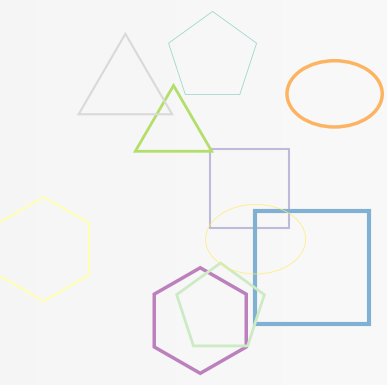[{"shape": "pentagon", "thickness": 0.5, "radius": 0.6, "center": [0.549, 0.851]}, {"shape": "hexagon", "thickness": 1.5, "radius": 0.68, "center": [0.113, 0.353]}, {"shape": "square", "thickness": 1.5, "radius": 0.51, "center": [0.644, 0.511]}, {"shape": "square", "thickness": 3, "radius": 0.73, "center": [0.805, 0.305]}, {"shape": "oval", "thickness": 2.5, "radius": 0.61, "center": [0.864, 0.756]}, {"shape": "triangle", "thickness": 2, "radius": 0.57, "center": [0.448, 0.664]}, {"shape": "triangle", "thickness": 1.5, "radius": 0.7, "center": [0.324, 0.773]}, {"shape": "hexagon", "thickness": 2.5, "radius": 0.69, "center": [0.517, 0.167]}, {"shape": "pentagon", "thickness": 2, "radius": 0.6, "center": [0.569, 0.198]}, {"shape": "oval", "thickness": 0.5, "radius": 0.65, "center": [0.66, 0.379]}]